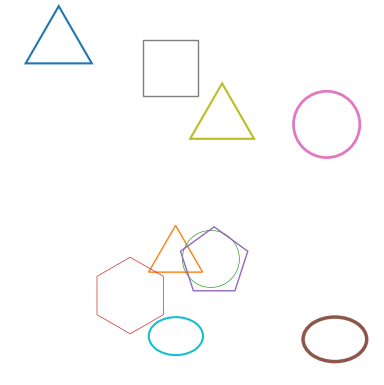[{"shape": "triangle", "thickness": 1.5, "radius": 0.5, "center": [0.153, 0.885]}, {"shape": "triangle", "thickness": 1, "radius": 0.4, "center": [0.456, 0.334]}, {"shape": "circle", "thickness": 0.5, "radius": 0.37, "center": [0.548, 0.327]}, {"shape": "hexagon", "thickness": 0.5, "radius": 0.5, "center": [0.338, 0.232]}, {"shape": "pentagon", "thickness": 1, "radius": 0.46, "center": [0.556, 0.319]}, {"shape": "oval", "thickness": 2.5, "radius": 0.41, "center": [0.87, 0.119]}, {"shape": "circle", "thickness": 2, "radius": 0.43, "center": [0.848, 0.677]}, {"shape": "square", "thickness": 1, "radius": 0.36, "center": [0.443, 0.823]}, {"shape": "triangle", "thickness": 1.5, "radius": 0.48, "center": [0.577, 0.687]}, {"shape": "oval", "thickness": 1.5, "radius": 0.35, "center": [0.457, 0.127]}]